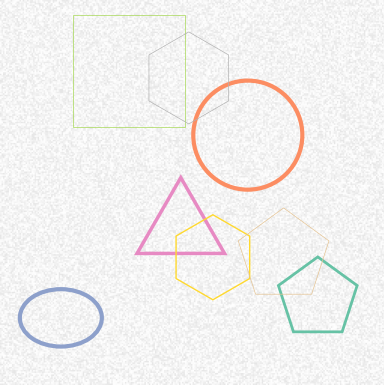[{"shape": "pentagon", "thickness": 2, "radius": 0.54, "center": [0.825, 0.225]}, {"shape": "circle", "thickness": 3, "radius": 0.71, "center": [0.644, 0.649]}, {"shape": "oval", "thickness": 3, "radius": 0.53, "center": [0.158, 0.174]}, {"shape": "triangle", "thickness": 2.5, "radius": 0.66, "center": [0.47, 0.407]}, {"shape": "square", "thickness": 0.5, "radius": 0.73, "center": [0.335, 0.817]}, {"shape": "hexagon", "thickness": 1, "radius": 0.55, "center": [0.553, 0.332]}, {"shape": "pentagon", "thickness": 0.5, "radius": 0.62, "center": [0.737, 0.336]}, {"shape": "hexagon", "thickness": 0.5, "radius": 0.6, "center": [0.49, 0.798]}]